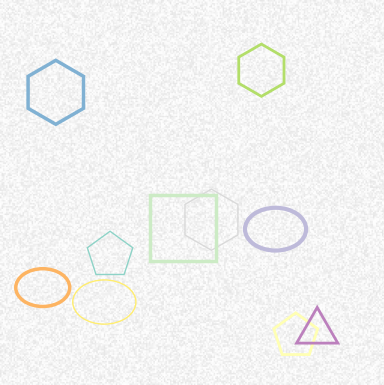[{"shape": "pentagon", "thickness": 1, "radius": 0.31, "center": [0.286, 0.337]}, {"shape": "pentagon", "thickness": 2, "radius": 0.3, "center": [0.768, 0.128]}, {"shape": "oval", "thickness": 3, "radius": 0.4, "center": [0.716, 0.405]}, {"shape": "hexagon", "thickness": 2.5, "radius": 0.42, "center": [0.145, 0.76]}, {"shape": "oval", "thickness": 2.5, "radius": 0.35, "center": [0.111, 0.253]}, {"shape": "hexagon", "thickness": 2, "radius": 0.34, "center": [0.679, 0.818]}, {"shape": "hexagon", "thickness": 1, "radius": 0.4, "center": [0.549, 0.429]}, {"shape": "triangle", "thickness": 2, "radius": 0.31, "center": [0.824, 0.14]}, {"shape": "square", "thickness": 2.5, "radius": 0.43, "center": [0.476, 0.408]}, {"shape": "oval", "thickness": 1, "radius": 0.41, "center": [0.271, 0.215]}]